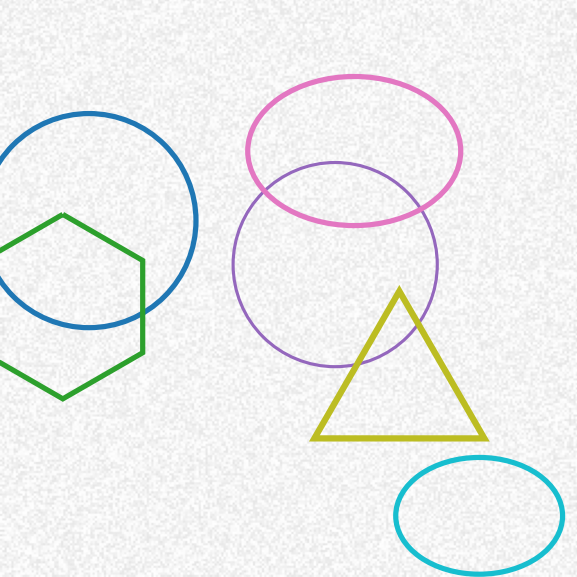[{"shape": "circle", "thickness": 2.5, "radius": 0.93, "center": [0.154, 0.617]}, {"shape": "hexagon", "thickness": 2.5, "radius": 0.8, "center": [0.109, 0.468]}, {"shape": "circle", "thickness": 1.5, "radius": 0.88, "center": [0.58, 0.541]}, {"shape": "oval", "thickness": 2.5, "radius": 0.92, "center": [0.613, 0.738]}, {"shape": "triangle", "thickness": 3, "radius": 0.85, "center": [0.692, 0.325]}, {"shape": "oval", "thickness": 2.5, "radius": 0.72, "center": [0.83, 0.106]}]